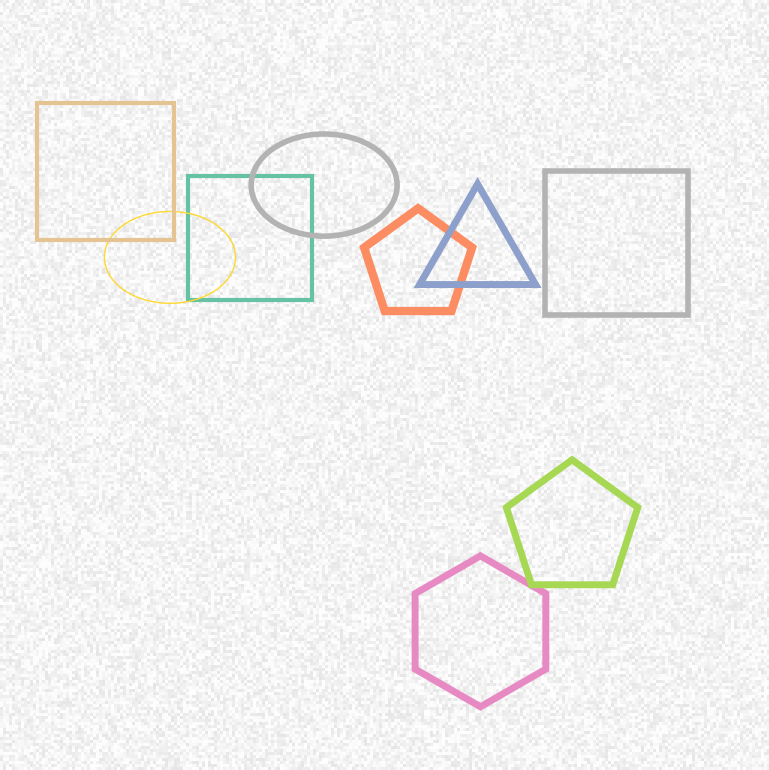[{"shape": "square", "thickness": 1.5, "radius": 0.4, "center": [0.325, 0.691]}, {"shape": "pentagon", "thickness": 3, "radius": 0.37, "center": [0.543, 0.656]}, {"shape": "triangle", "thickness": 2.5, "radius": 0.44, "center": [0.62, 0.674]}, {"shape": "hexagon", "thickness": 2.5, "radius": 0.49, "center": [0.624, 0.18]}, {"shape": "pentagon", "thickness": 2.5, "radius": 0.45, "center": [0.743, 0.313]}, {"shape": "oval", "thickness": 0.5, "radius": 0.43, "center": [0.221, 0.666]}, {"shape": "square", "thickness": 1.5, "radius": 0.45, "center": [0.137, 0.777]}, {"shape": "oval", "thickness": 2, "radius": 0.47, "center": [0.421, 0.76]}, {"shape": "square", "thickness": 2, "radius": 0.46, "center": [0.801, 0.684]}]